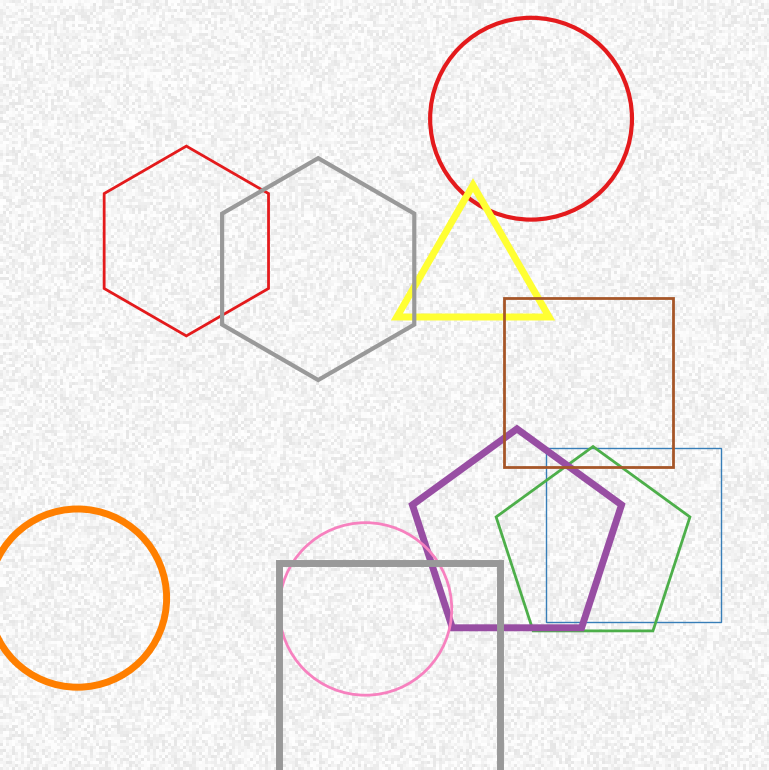[{"shape": "circle", "thickness": 1.5, "radius": 0.66, "center": [0.69, 0.846]}, {"shape": "hexagon", "thickness": 1, "radius": 0.62, "center": [0.242, 0.687]}, {"shape": "square", "thickness": 0.5, "radius": 0.57, "center": [0.823, 0.305]}, {"shape": "pentagon", "thickness": 1, "radius": 0.66, "center": [0.77, 0.288]}, {"shape": "pentagon", "thickness": 2.5, "radius": 0.71, "center": [0.671, 0.3]}, {"shape": "circle", "thickness": 2.5, "radius": 0.58, "center": [0.101, 0.223]}, {"shape": "triangle", "thickness": 2.5, "radius": 0.57, "center": [0.614, 0.645]}, {"shape": "square", "thickness": 1, "radius": 0.55, "center": [0.764, 0.503]}, {"shape": "circle", "thickness": 1, "radius": 0.56, "center": [0.475, 0.209]}, {"shape": "square", "thickness": 2.5, "radius": 0.72, "center": [0.506, 0.125]}, {"shape": "hexagon", "thickness": 1.5, "radius": 0.72, "center": [0.413, 0.651]}]